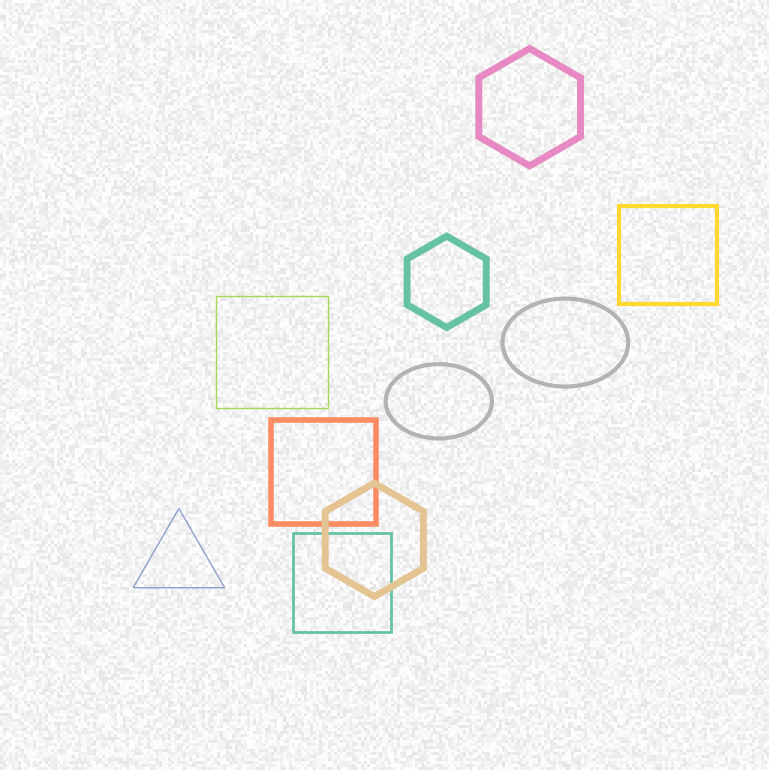[{"shape": "hexagon", "thickness": 2.5, "radius": 0.3, "center": [0.58, 0.634]}, {"shape": "square", "thickness": 1, "radius": 0.32, "center": [0.444, 0.243]}, {"shape": "square", "thickness": 2, "radius": 0.34, "center": [0.42, 0.387]}, {"shape": "triangle", "thickness": 0.5, "radius": 0.34, "center": [0.232, 0.271]}, {"shape": "hexagon", "thickness": 2.5, "radius": 0.38, "center": [0.688, 0.861]}, {"shape": "square", "thickness": 0.5, "radius": 0.36, "center": [0.353, 0.542]}, {"shape": "square", "thickness": 1.5, "radius": 0.32, "center": [0.868, 0.668]}, {"shape": "hexagon", "thickness": 2.5, "radius": 0.37, "center": [0.486, 0.299]}, {"shape": "oval", "thickness": 1.5, "radius": 0.34, "center": [0.57, 0.479]}, {"shape": "oval", "thickness": 1.5, "radius": 0.41, "center": [0.734, 0.555]}]